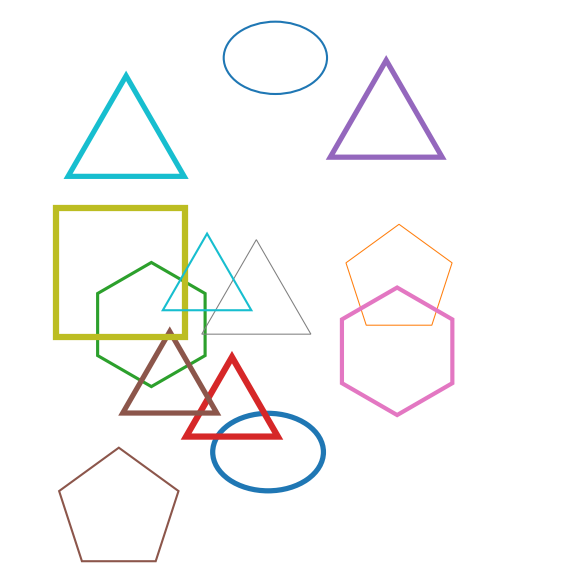[{"shape": "oval", "thickness": 2.5, "radius": 0.48, "center": [0.464, 0.216]}, {"shape": "oval", "thickness": 1, "radius": 0.45, "center": [0.477, 0.899]}, {"shape": "pentagon", "thickness": 0.5, "radius": 0.48, "center": [0.691, 0.514]}, {"shape": "hexagon", "thickness": 1.5, "radius": 0.54, "center": [0.262, 0.437]}, {"shape": "triangle", "thickness": 3, "radius": 0.46, "center": [0.402, 0.289]}, {"shape": "triangle", "thickness": 2.5, "radius": 0.56, "center": [0.669, 0.783]}, {"shape": "pentagon", "thickness": 1, "radius": 0.54, "center": [0.206, 0.115]}, {"shape": "triangle", "thickness": 2.5, "radius": 0.47, "center": [0.294, 0.331]}, {"shape": "hexagon", "thickness": 2, "radius": 0.55, "center": [0.688, 0.391]}, {"shape": "triangle", "thickness": 0.5, "radius": 0.55, "center": [0.444, 0.475]}, {"shape": "square", "thickness": 3, "radius": 0.56, "center": [0.208, 0.527]}, {"shape": "triangle", "thickness": 2.5, "radius": 0.58, "center": [0.218, 0.752]}, {"shape": "triangle", "thickness": 1, "radius": 0.44, "center": [0.359, 0.506]}]